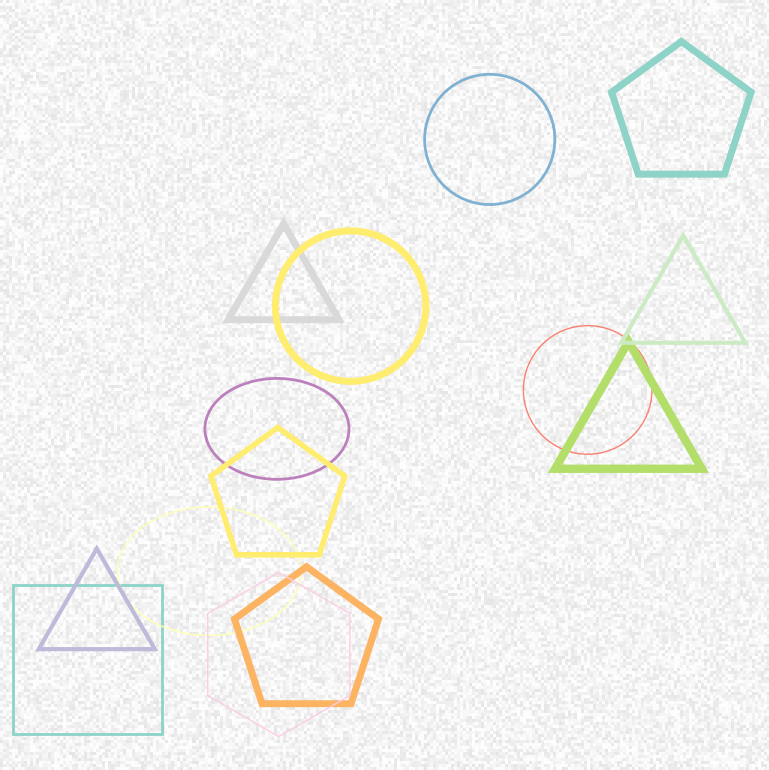[{"shape": "square", "thickness": 1, "radius": 0.49, "center": [0.114, 0.144]}, {"shape": "pentagon", "thickness": 2.5, "radius": 0.48, "center": [0.885, 0.851]}, {"shape": "oval", "thickness": 0.5, "radius": 0.6, "center": [0.272, 0.258]}, {"shape": "triangle", "thickness": 1.5, "radius": 0.44, "center": [0.126, 0.2]}, {"shape": "circle", "thickness": 0.5, "radius": 0.42, "center": [0.763, 0.494]}, {"shape": "circle", "thickness": 1, "radius": 0.42, "center": [0.636, 0.819]}, {"shape": "pentagon", "thickness": 2.5, "radius": 0.49, "center": [0.398, 0.166]}, {"shape": "triangle", "thickness": 3, "radius": 0.55, "center": [0.816, 0.446]}, {"shape": "hexagon", "thickness": 0.5, "radius": 0.53, "center": [0.362, 0.15]}, {"shape": "triangle", "thickness": 2.5, "radius": 0.42, "center": [0.368, 0.626]}, {"shape": "oval", "thickness": 1, "radius": 0.47, "center": [0.36, 0.443]}, {"shape": "triangle", "thickness": 1.5, "radius": 0.46, "center": [0.887, 0.601]}, {"shape": "pentagon", "thickness": 2, "radius": 0.46, "center": [0.361, 0.353]}, {"shape": "circle", "thickness": 2.5, "radius": 0.49, "center": [0.455, 0.602]}]